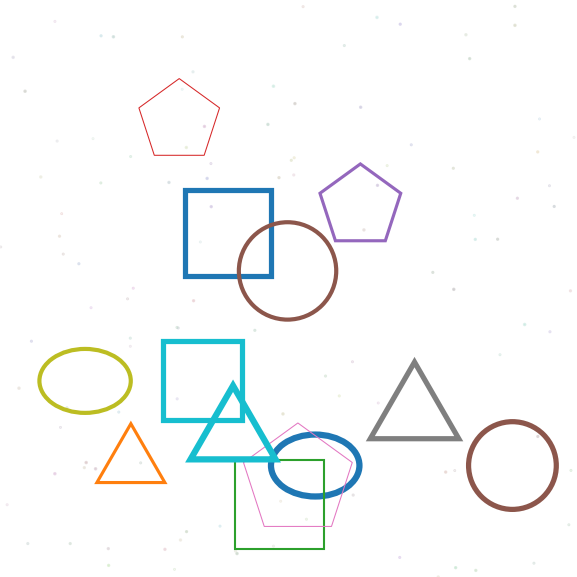[{"shape": "square", "thickness": 2.5, "radius": 0.37, "center": [0.395, 0.596]}, {"shape": "oval", "thickness": 3, "radius": 0.38, "center": [0.546, 0.193]}, {"shape": "triangle", "thickness": 1.5, "radius": 0.34, "center": [0.227, 0.198]}, {"shape": "square", "thickness": 1, "radius": 0.38, "center": [0.484, 0.125]}, {"shape": "pentagon", "thickness": 0.5, "radius": 0.37, "center": [0.31, 0.79]}, {"shape": "pentagon", "thickness": 1.5, "radius": 0.37, "center": [0.624, 0.642]}, {"shape": "circle", "thickness": 2, "radius": 0.42, "center": [0.498, 0.53]}, {"shape": "circle", "thickness": 2.5, "radius": 0.38, "center": [0.887, 0.193]}, {"shape": "pentagon", "thickness": 0.5, "radius": 0.5, "center": [0.516, 0.168]}, {"shape": "triangle", "thickness": 2.5, "radius": 0.44, "center": [0.718, 0.284]}, {"shape": "oval", "thickness": 2, "radius": 0.4, "center": [0.147, 0.34]}, {"shape": "square", "thickness": 2.5, "radius": 0.34, "center": [0.351, 0.34]}, {"shape": "triangle", "thickness": 3, "radius": 0.43, "center": [0.404, 0.246]}]